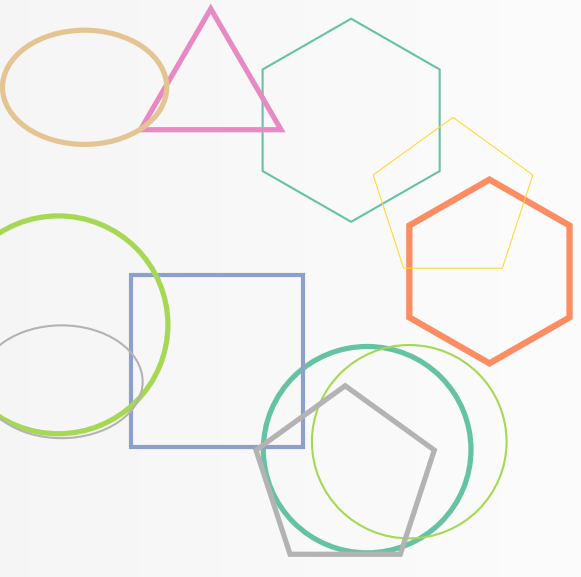[{"shape": "circle", "thickness": 2.5, "radius": 0.89, "center": [0.632, 0.221]}, {"shape": "hexagon", "thickness": 1, "radius": 0.88, "center": [0.604, 0.791]}, {"shape": "hexagon", "thickness": 3, "radius": 0.8, "center": [0.842, 0.529]}, {"shape": "square", "thickness": 2, "radius": 0.74, "center": [0.373, 0.374]}, {"shape": "triangle", "thickness": 2.5, "radius": 0.7, "center": [0.363, 0.844]}, {"shape": "circle", "thickness": 2.5, "radius": 0.94, "center": [0.1, 0.437]}, {"shape": "circle", "thickness": 1, "radius": 0.84, "center": [0.704, 0.234]}, {"shape": "pentagon", "thickness": 0.5, "radius": 0.72, "center": [0.779, 0.652]}, {"shape": "oval", "thickness": 2.5, "radius": 0.71, "center": [0.146, 0.848]}, {"shape": "pentagon", "thickness": 2.5, "radius": 0.81, "center": [0.594, 0.17]}, {"shape": "oval", "thickness": 1, "radius": 0.7, "center": [0.106, 0.338]}]